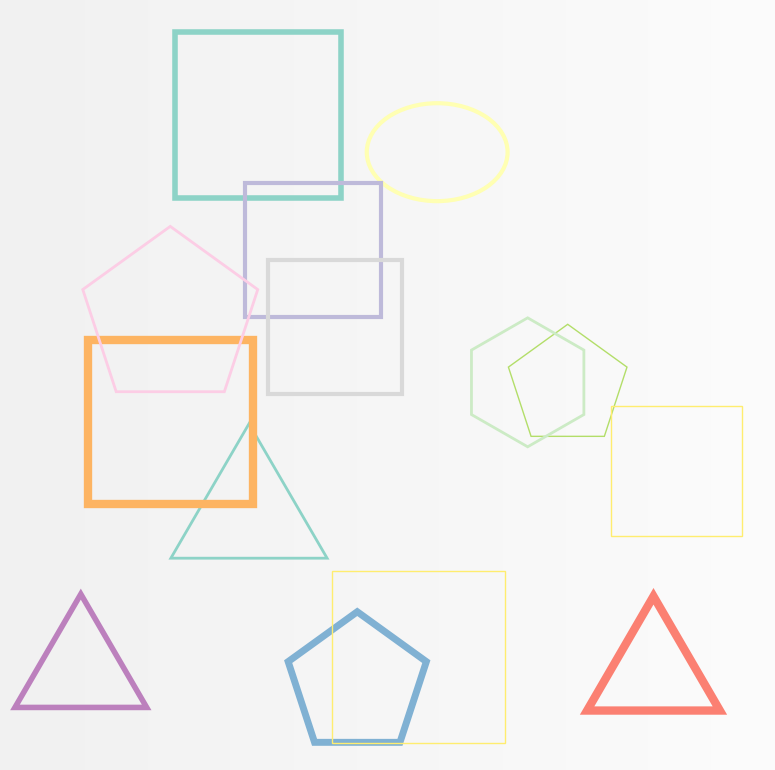[{"shape": "square", "thickness": 2, "radius": 0.54, "center": [0.333, 0.851]}, {"shape": "triangle", "thickness": 1, "radius": 0.58, "center": [0.321, 0.333]}, {"shape": "oval", "thickness": 1.5, "radius": 0.45, "center": [0.564, 0.802]}, {"shape": "square", "thickness": 1.5, "radius": 0.44, "center": [0.404, 0.675]}, {"shape": "triangle", "thickness": 3, "radius": 0.49, "center": [0.843, 0.127]}, {"shape": "pentagon", "thickness": 2.5, "radius": 0.47, "center": [0.461, 0.112]}, {"shape": "square", "thickness": 3, "radius": 0.53, "center": [0.22, 0.452]}, {"shape": "pentagon", "thickness": 0.5, "radius": 0.4, "center": [0.733, 0.498]}, {"shape": "pentagon", "thickness": 1, "radius": 0.59, "center": [0.22, 0.587]}, {"shape": "square", "thickness": 1.5, "radius": 0.43, "center": [0.432, 0.575]}, {"shape": "triangle", "thickness": 2, "radius": 0.49, "center": [0.104, 0.13]}, {"shape": "hexagon", "thickness": 1, "radius": 0.42, "center": [0.681, 0.503]}, {"shape": "square", "thickness": 0.5, "radius": 0.42, "center": [0.873, 0.388]}, {"shape": "square", "thickness": 0.5, "radius": 0.56, "center": [0.54, 0.146]}]